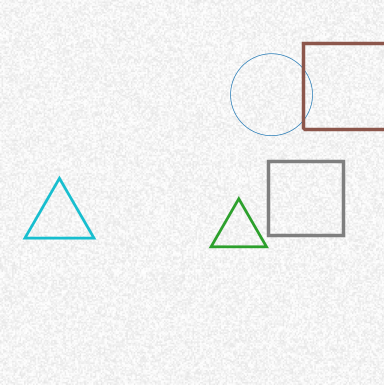[{"shape": "circle", "thickness": 0.5, "radius": 0.53, "center": [0.705, 0.754]}, {"shape": "triangle", "thickness": 2, "radius": 0.42, "center": [0.62, 0.401]}, {"shape": "square", "thickness": 2.5, "radius": 0.56, "center": [0.9, 0.775]}, {"shape": "square", "thickness": 2.5, "radius": 0.49, "center": [0.793, 0.486]}, {"shape": "triangle", "thickness": 2, "radius": 0.52, "center": [0.154, 0.433]}]